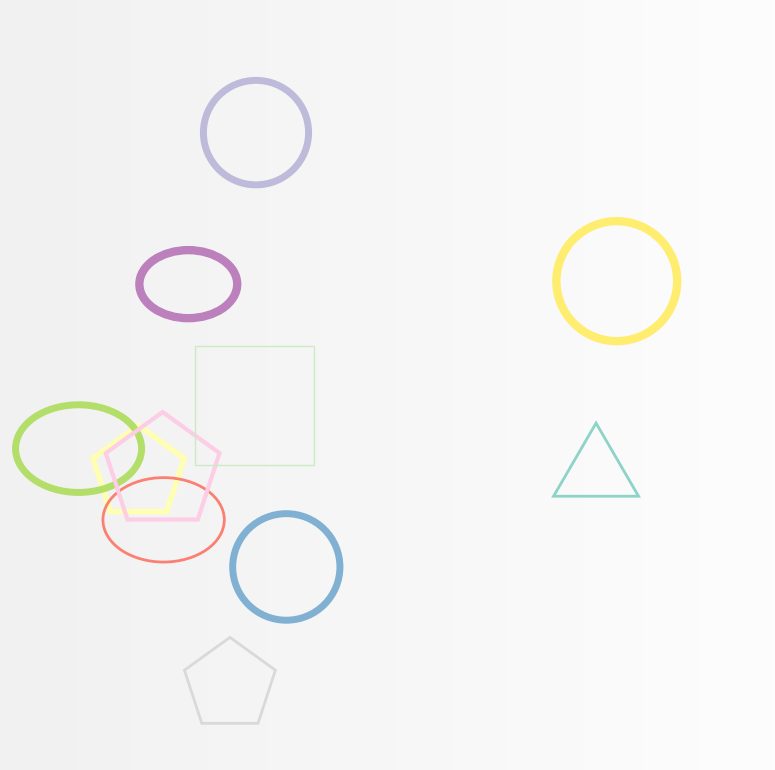[{"shape": "triangle", "thickness": 1, "radius": 0.32, "center": [0.769, 0.387]}, {"shape": "pentagon", "thickness": 2, "radius": 0.31, "center": [0.179, 0.386]}, {"shape": "circle", "thickness": 2.5, "radius": 0.34, "center": [0.33, 0.828]}, {"shape": "oval", "thickness": 1, "radius": 0.39, "center": [0.211, 0.325]}, {"shape": "circle", "thickness": 2.5, "radius": 0.35, "center": [0.369, 0.264]}, {"shape": "oval", "thickness": 2.5, "radius": 0.41, "center": [0.101, 0.417]}, {"shape": "pentagon", "thickness": 1.5, "radius": 0.39, "center": [0.21, 0.388]}, {"shape": "pentagon", "thickness": 1, "radius": 0.31, "center": [0.297, 0.111]}, {"shape": "oval", "thickness": 3, "radius": 0.32, "center": [0.243, 0.631]}, {"shape": "square", "thickness": 0.5, "radius": 0.38, "center": [0.328, 0.473]}, {"shape": "circle", "thickness": 3, "radius": 0.39, "center": [0.796, 0.635]}]